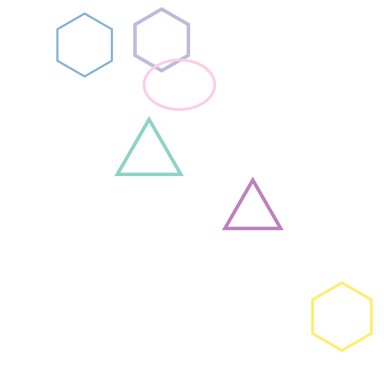[{"shape": "triangle", "thickness": 2.5, "radius": 0.48, "center": [0.387, 0.595]}, {"shape": "hexagon", "thickness": 2.5, "radius": 0.4, "center": [0.42, 0.896]}, {"shape": "hexagon", "thickness": 1.5, "radius": 0.41, "center": [0.22, 0.883]}, {"shape": "oval", "thickness": 2, "radius": 0.46, "center": [0.466, 0.78]}, {"shape": "triangle", "thickness": 2.5, "radius": 0.42, "center": [0.657, 0.448]}, {"shape": "hexagon", "thickness": 2, "radius": 0.44, "center": [0.888, 0.178]}]